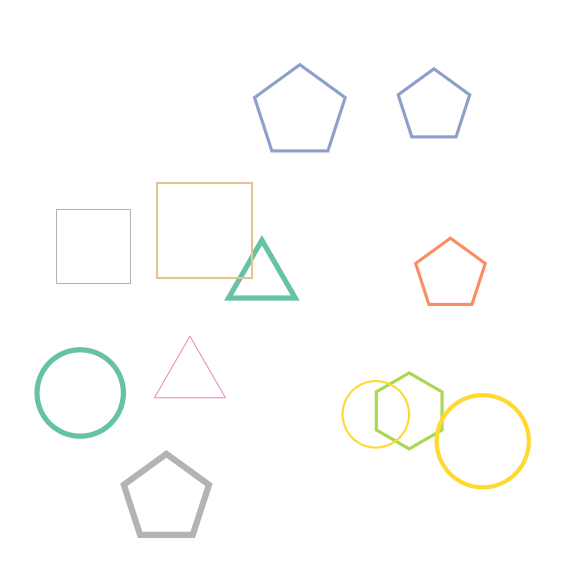[{"shape": "triangle", "thickness": 2.5, "radius": 0.33, "center": [0.454, 0.516]}, {"shape": "circle", "thickness": 2.5, "radius": 0.37, "center": [0.139, 0.319]}, {"shape": "pentagon", "thickness": 1.5, "radius": 0.32, "center": [0.78, 0.523]}, {"shape": "pentagon", "thickness": 1.5, "radius": 0.41, "center": [0.519, 0.805]}, {"shape": "pentagon", "thickness": 1.5, "radius": 0.33, "center": [0.751, 0.815]}, {"shape": "triangle", "thickness": 0.5, "radius": 0.36, "center": [0.329, 0.346]}, {"shape": "hexagon", "thickness": 1.5, "radius": 0.33, "center": [0.709, 0.288]}, {"shape": "circle", "thickness": 2, "radius": 0.4, "center": [0.836, 0.235]}, {"shape": "circle", "thickness": 1, "radius": 0.29, "center": [0.651, 0.282]}, {"shape": "square", "thickness": 1, "radius": 0.41, "center": [0.354, 0.601]}, {"shape": "square", "thickness": 0.5, "radius": 0.32, "center": [0.161, 0.573]}, {"shape": "pentagon", "thickness": 3, "radius": 0.39, "center": [0.288, 0.136]}]